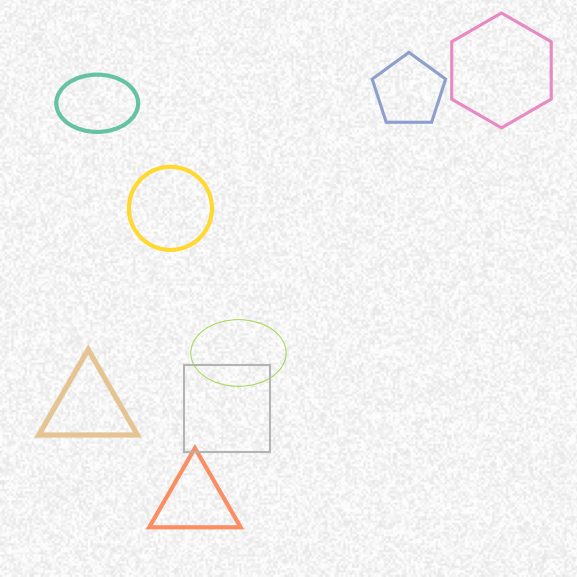[{"shape": "oval", "thickness": 2, "radius": 0.35, "center": [0.168, 0.82]}, {"shape": "triangle", "thickness": 2, "radius": 0.46, "center": [0.338, 0.132]}, {"shape": "pentagon", "thickness": 1.5, "radius": 0.33, "center": [0.708, 0.842]}, {"shape": "hexagon", "thickness": 1.5, "radius": 0.5, "center": [0.868, 0.877]}, {"shape": "oval", "thickness": 0.5, "radius": 0.41, "center": [0.413, 0.388]}, {"shape": "circle", "thickness": 2, "radius": 0.36, "center": [0.295, 0.638]}, {"shape": "triangle", "thickness": 2.5, "radius": 0.49, "center": [0.153, 0.295]}, {"shape": "square", "thickness": 1, "radius": 0.37, "center": [0.393, 0.292]}]